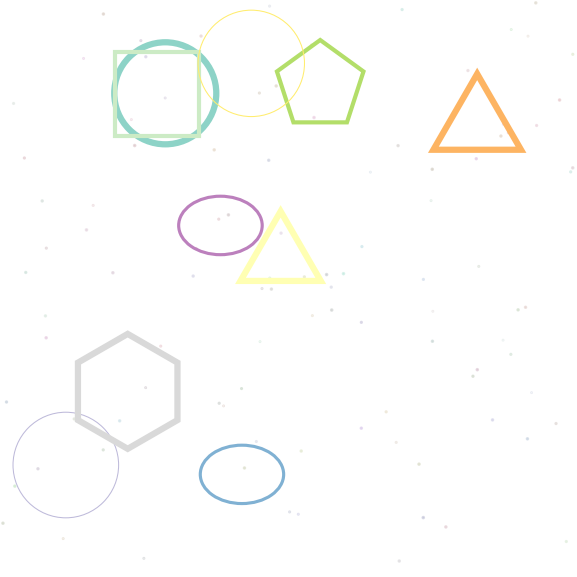[{"shape": "circle", "thickness": 3, "radius": 0.44, "center": [0.286, 0.838]}, {"shape": "triangle", "thickness": 3, "radius": 0.4, "center": [0.486, 0.553]}, {"shape": "circle", "thickness": 0.5, "radius": 0.46, "center": [0.114, 0.194]}, {"shape": "oval", "thickness": 1.5, "radius": 0.36, "center": [0.419, 0.178]}, {"shape": "triangle", "thickness": 3, "radius": 0.44, "center": [0.826, 0.784]}, {"shape": "pentagon", "thickness": 2, "radius": 0.39, "center": [0.554, 0.851]}, {"shape": "hexagon", "thickness": 3, "radius": 0.5, "center": [0.221, 0.321]}, {"shape": "oval", "thickness": 1.5, "radius": 0.36, "center": [0.382, 0.609]}, {"shape": "square", "thickness": 2, "radius": 0.36, "center": [0.272, 0.836]}, {"shape": "circle", "thickness": 0.5, "radius": 0.46, "center": [0.435, 0.889]}]